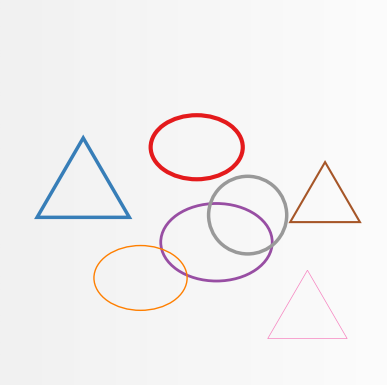[{"shape": "oval", "thickness": 3, "radius": 0.59, "center": [0.508, 0.618]}, {"shape": "triangle", "thickness": 2.5, "radius": 0.69, "center": [0.215, 0.504]}, {"shape": "oval", "thickness": 2, "radius": 0.72, "center": [0.559, 0.371]}, {"shape": "oval", "thickness": 1, "radius": 0.6, "center": [0.363, 0.278]}, {"shape": "triangle", "thickness": 1.5, "radius": 0.52, "center": [0.839, 0.475]}, {"shape": "triangle", "thickness": 0.5, "radius": 0.59, "center": [0.793, 0.18]}, {"shape": "circle", "thickness": 2.5, "radius": 0.5, "center": [0.639, 0.441]}]